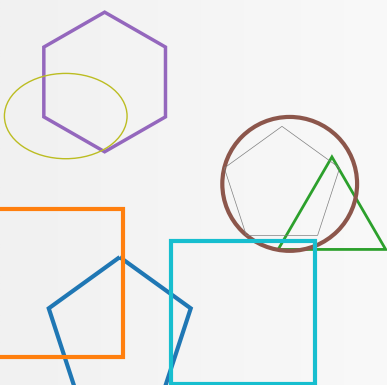[{"shape": "pentagon", "thickness": 3, "radius": 0.96, "center": [0.309, 0.14]}, {"shape": "square", "thickness": 3, "radius": 0.96, "center": [0.126, 0.265]}, {"shape": "triangle", "thickness": 2, "radius": 0.8, "center": [0.857, 0.432]}, {"shape": "hexagon", "thickness": 2.5, "radius": 0.91, "center": [0.27, 0.787]}, {"shape": "circle", "thickness": 3, "radius": 0.87, "center": [0.748, 0.522]}, {"shape": "pentagon", "thickness": 0.5, "radius": 0.78, "center": [0.728, 0.515]}, {"shape": "oval", "thickness": 1, "radius": 0.79, "center": [0.17, 0.699]}, {"shape": "square", "thickness": 3, "radius": 0.93, "center": [0.627, 0.188]}]